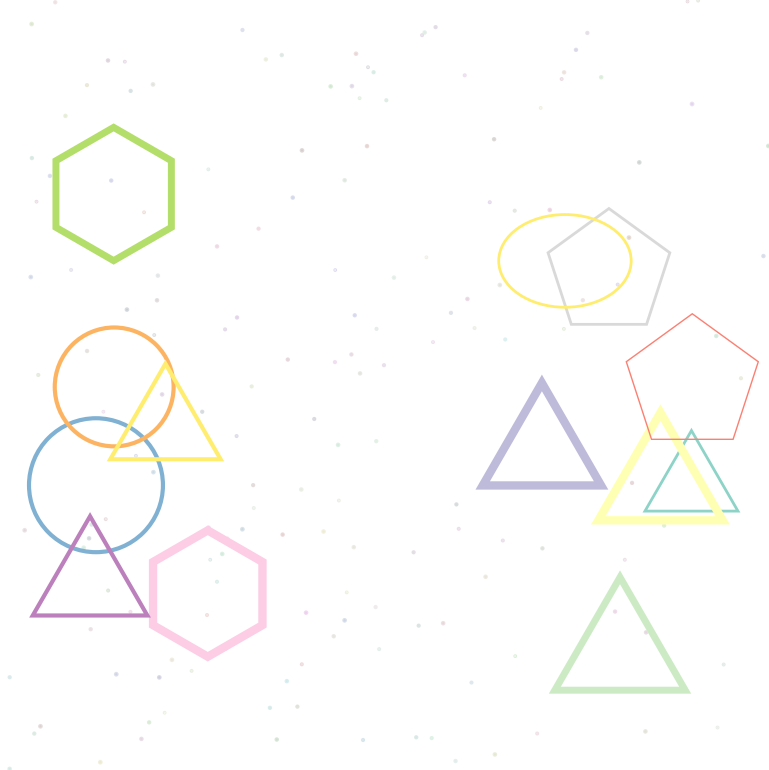[{"shape": "triangle", "thickness": 1, "radius": 0.35, "center": [0.898, 0.371]}, {"shape": "triangle", "thickness": 3, "radius": 0.47, "center": [0.858, 0.371]}, {"shape": "triangle", "thickness": 3, "radius": 0.44, "center": [0.704, 0.414]}, {"shape": "pentagon", "thickness": 0.5, "radius": 0.45, "center": [0.899, 0.502]}, {"shape": "circle", "thickness": 1.5, "radius": 0.43, "center": [0.125, 0.37]}, {"shape": "circle", "thickness": 1.5, "radius": 0.39, "center": [0.148, 0.498]}, {"shape": "hexagon", "thickness": 2.5, "radius": 0.43, "center": [0.148, 0.748]}, {"shape": "hexagon", "thickness": 3, "radius": 0.41, "center": [0.27, 0.229]}, {"shape": "pentagon", "thickness": 1, "radius": 0.42, "center": [0.791, 0.646]}, {"shape": "triangle", "thickness": 1.5, "radius": 0.43, "center": [0.117, 0.244]}, {"shape": "triangle", "thickness": 2.5, "radius": 0.49, "center": [0.805, 0.153]}, {"shape": "triangle", "thickness": 1.5, "radius": 0.41, "center": [0.215, 0.445]}, {"shape": "oval", "thickness": 1, "radius": 0.43, "center": [0.734, 0.661]}]